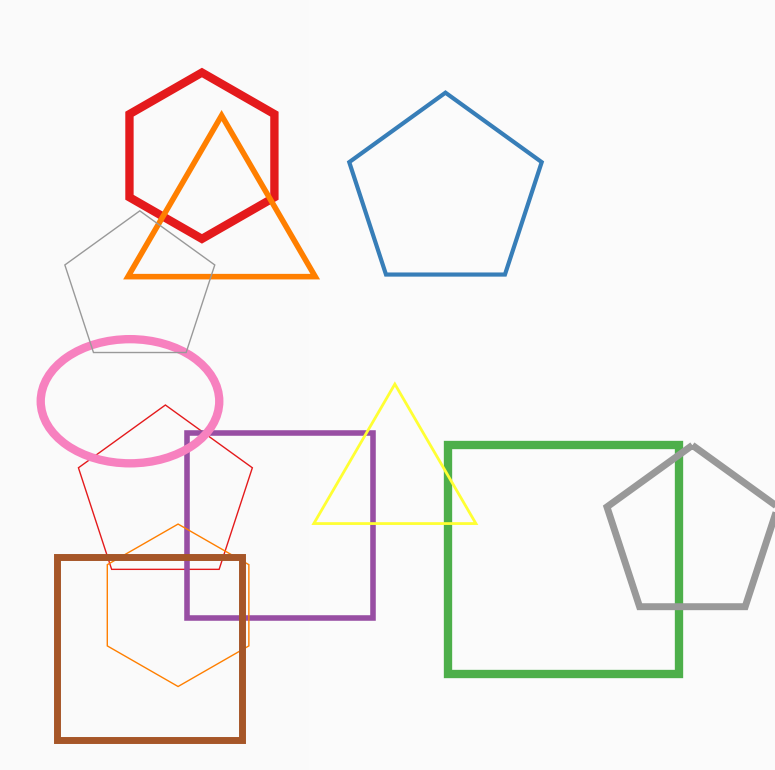[{"shape": "hexagon", "thickness": 3, "radius": 0.54, "center": [0.261, 0.798]}, {"shape": "pentagon", "thickness": 0.5, "radius": 0.59, "center": [0.213, 0.356]}, {"shape": "pentagon", "thickness": 1.5, "radius": 0.65, "center": [0.575, 0.749]}, {"shape": "square", "thickness": 3, "radius": 0.75, "center": [0.728, 0.273]}, {"shape": "square", "thickness": 2, "radius": 0.6, "center": [0.361, 0.317]}, {"shape": "triangle", "thickness": 2, "radius": 0.7, "center": [0.286, 0.71]}, {"shape": "hexagon", "thickness": 0.5, "radius": 0.53, "center": [0.23, 0.214]}, {"shape": "triangle", "thickness": 1, "radius": 0.6, "center": [0.509, 0.38]}, {"shape": "square", "thickness": 2.5, "radius": 0.59, "center": [0.193, 0.158]}, {"shape": "oval", "thickness": 3, "radius": 0.58, "center": [0.168, 0.479]}, {"shape": "pentagon", "thickness": 0.5, "radius": 0.51, "center": [0.18, 0.624]}, {"shape": "pentagon", "thickness": 2.5, "radius": 0.58, "center": [0.893, 0.306]}]